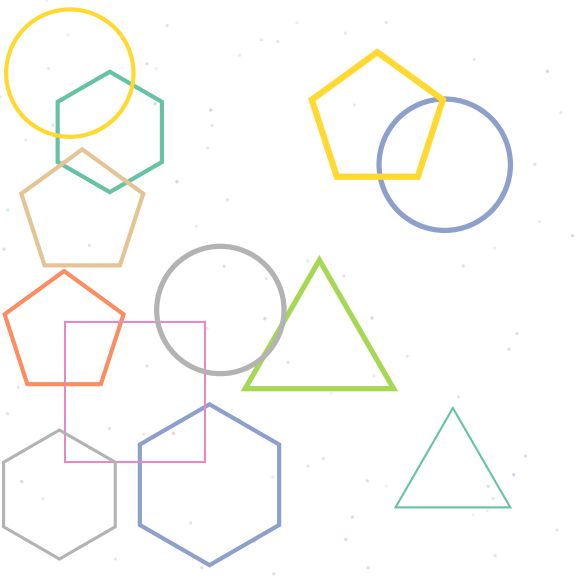[{"shape": "hexagon", "thickness": 2, "radius": 0.52, "center": [0.19, 0.771]}, {"shape": "triangle", "thickness": 1, "radius": 0.57, "center": [0.784, 0.178]}, {"shape": "pentagon", "thickness": 2, "radius": 0.54, "center": [0.111, 0.421]}, {"shape": "hexagon", "thickness": 2, "radius": 0.7, "center": [0.363, 0.16]}, {"shape": "circle", "thickness": 2.5, "radius": 0.57, "center": [0.77, 0.714]}, {"shape": "square", "thickness": 1, "radius": 0.6, "center": [0.234, 0.321]}, {"shape": "triangle", "thickness": 2.5, "radius": 0.74, "center": [0.553, 0.4]}, {"shape": "pentagon", "thickness": 3, "radius": 0.6, "center": [0.653, 0.79]}, {"shape": "circle", "thickness": 2, "radius": 0.55, "center": [0.121, 0.873]}, {"shape": "pentagon", "thickness": 2, "radius": 0.56, "center": [0.142, 0.629]}, {"shape": "circle", "thickness": 2.5, "radius": 0.55, "center": [0.382, 0.462]}, {"shape": "hexagon", "thickness": 1.5, "radius": 0.56, "center": [0.103, 0.143]}]